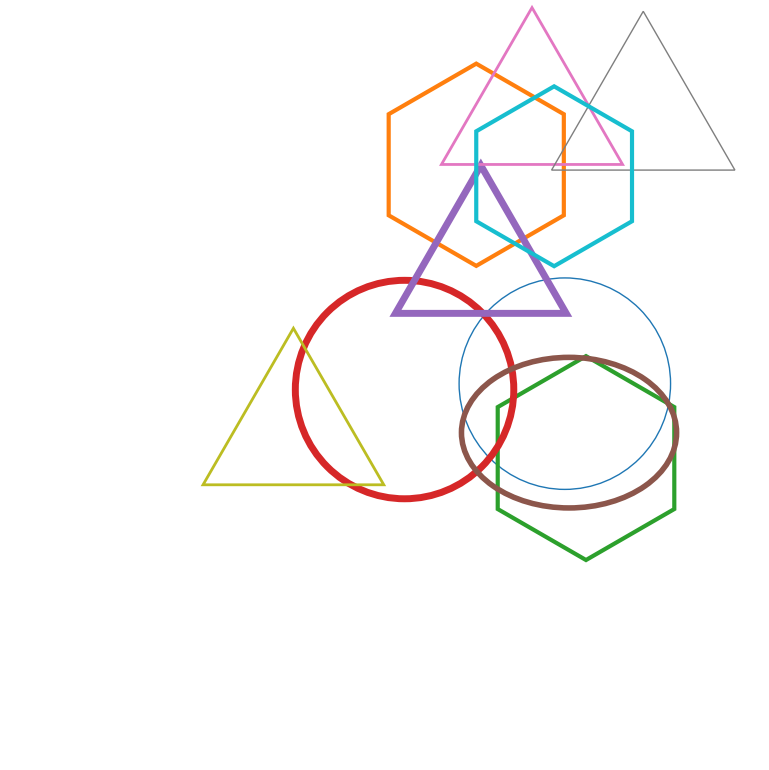[{"shape": "circle", "thickness": 0.5, "radius": 0.69, "center": [0.734, 0.502]}, {"shape": "hexagon", "thickness": 1.5, "radius": 0.66, "center": [0.619, 0.786]}, {"shape": "hexagon", "thickness": 1.5, "radius": 0.66, "center": [0.761, 0.405]}, {"shape": "circle", "thickness": 2.5, "radius": 0.71, "center": [0.525, 0.494]}, {"shape": "triangle", "thickness": 2.5, "radius": 0.64, "center": [0.624, 0.657]}, {"shape": "oval", "thickness": 2, "radius": 0.7, "center": [0.739, 0.438]}, {"shape": "triangle", "thickness": 1, "radius": 0.68, "center": [0.691, 0.854]}, {"shape": "triangle", "thickness": 0.5, "radius": 0.69, "center": [0.835, 0.848]}, {"shape": "triangle", "thickness": 1, "radius": 0.68, "center": [0.381, 0.438]}, {"shape": "hexagon", "thickness": 1.5, "radius": 0.58, "center": [0.72, 0.771]}]